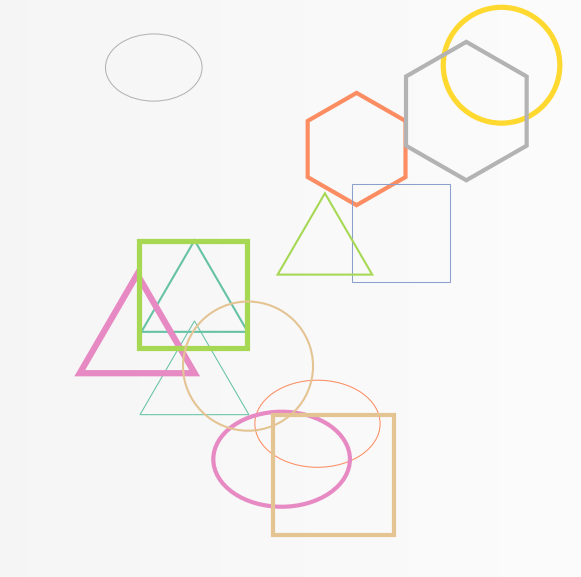[{"shape": "triangle", "thickness": 0.5, "radius": 0.54, "center": [0.335, 0.335]}, {"shape": "triangle", "thickness": 1, "radius": 0.53, "center": [0.335, 0.477]}, {"shape": "oval", "thickness": 0.5, "radius": 0.54, "center": [0.546, 0.265]}, {"shape": "hexagon", "thickness": 2, "radius": 0.49, "center": [0.613, 0.741]}, {"shape": "square", "thickness": 0.5, "radius": 0.42, "center": [0.691, 0.596]}, {"shape": "triangle", "thickness": 3, "radius": 0.57, "center": [0.236, 0.41]}, {"shape": "oval", "thickness": 2, "radius": 0.59, "center": [0.485, 0.204]}, {"shape": "square", "thickness": 2.5, "radius": 0.47, "center": [0.332, 0.489]}, {"shape": "triangle", "thickness": 1, "radius": 0.47, "center": [0.559, 0.571]}, {"shape": "circle", "thickness": 2.5, "radius": 0.5, "center": [0.863, 0.886]}, {"shape": "circle", "thickness": 1, "radius": 0.56, "center": [0.427, 0.365]}, {"shape": "square", "thickness": 2, "radius": 0.52, "center": [0.574, 0.176]}, {"shape": "hexagon", "thickness": 2, "radius": 0.6, "center": [0.802, 0.807]}, {"shape": "oval", "thickness": 0.5, "radius": 0.42, "center": [0.265, 0.882]}]